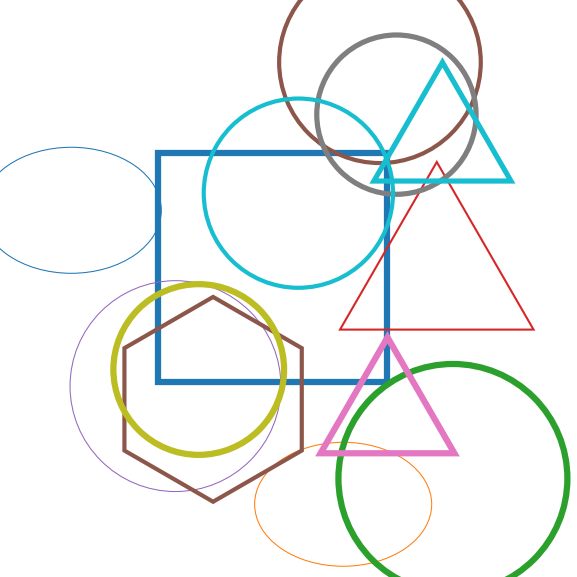[{"shape": "oval", "thickness": 0.5, "radius": 0.78, "center": [0.123, 0.635]}, {"shape": "square", "thickness": 3, "radius": 0.99, "center": [0.472, 0.536]}, {"shape": "oval", "thickness": 0.5, "radius": 0.77, "center": [0.594, 0.126]}, {"shape": "circle", "thickness": 3, "radius": 0.99, "center": [0.784, 0.171]}, {"shape": "triangle", "thickness": 1, "radius": 0.97, "center": [0.756, 0.525]}, {"shape": "circle", "thickness": 0.5, "radius": 0.91, "center": [0.304, 0.331]}, {"shape": "hexagon", "thickness": 2, "radius": 0.89, "center": [0.369, 0.308]}, {"shape": "circle", "thickness": 2, "radius": 0.87, "center": [0.658, 0.891]}, {"shape": "triangle", "thickness": 3, "radius": 0.67, "center": [0.671, 0.281]}, {"shape": "circle", "thickness": 2.5, "radius": 0.69, "center": [0.686, 0.801]}, {"shape": "circle", "thickness": 3, "radius": 0.74, "center": [0.344, 0.359]}, {"shape": "triangle", "thickness": 2.5, "radius": 0.69, "center": [0.766, 0.754]}, {"shape": "circle", "thickness": 2, "radius": 0.82, "center": [0.517, 0.665]}]